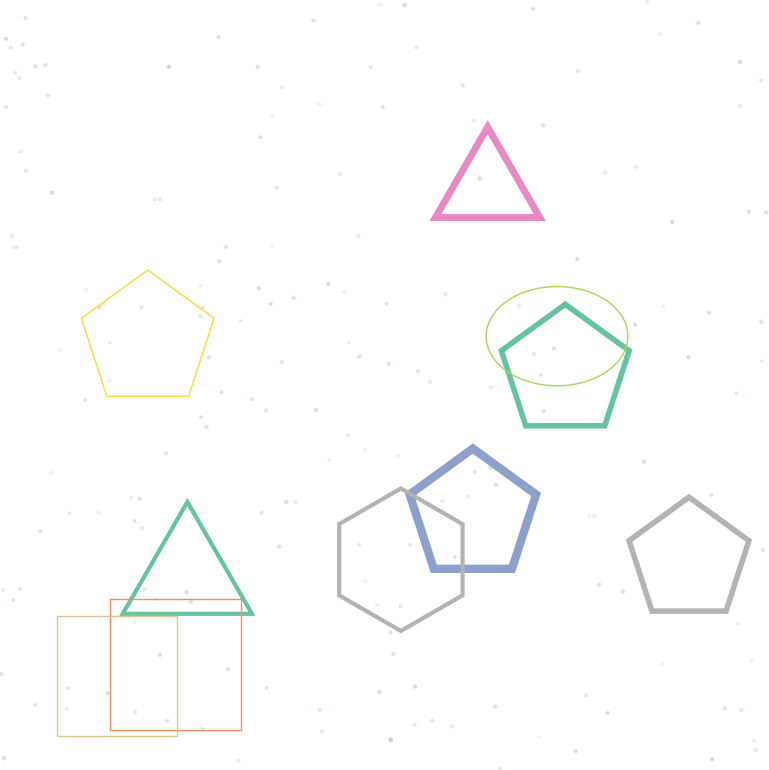[{"shape": "pentagon", "thickness": 2, "radius": 0.44, "center": [0.734, 0.518]}, {"shape": "triangle", "thickness": 1.5, "radius": 0.48, "center": [0.243, 0.251]}, {"shape": "square", "thickness": 0.5, "radius": 0.43, "center": [0.228, 0.137]}, {"shape": "pentagon", "thickness": 3, "radius": 0.43, "center": [0.614, 0.331]}, {"shape": "triangle", "thickness": 2.5, "radius": 0.39, "center": [0.633, 0.757]}, {"shape": "oval", "thickness": 0.5, "radius": 0.46, "center": [0.723, 0.563]}, {"shape": "pentagon", "thickness": 0.5, "radius": 0.45, "center": [0.192, 0.559]}, {"shape": "square", "thickness": 0.5, "radius": 0.39, "center": [0.152, 0.122]}, {"shape": "hexagon", "thickness": 1.5, "radius": 0.46, "center": [0.521, 0.273]}, {"shape": "pentagon", "thickness": 2, "radius": 0.41, "center": [0.895, 0.273]}]